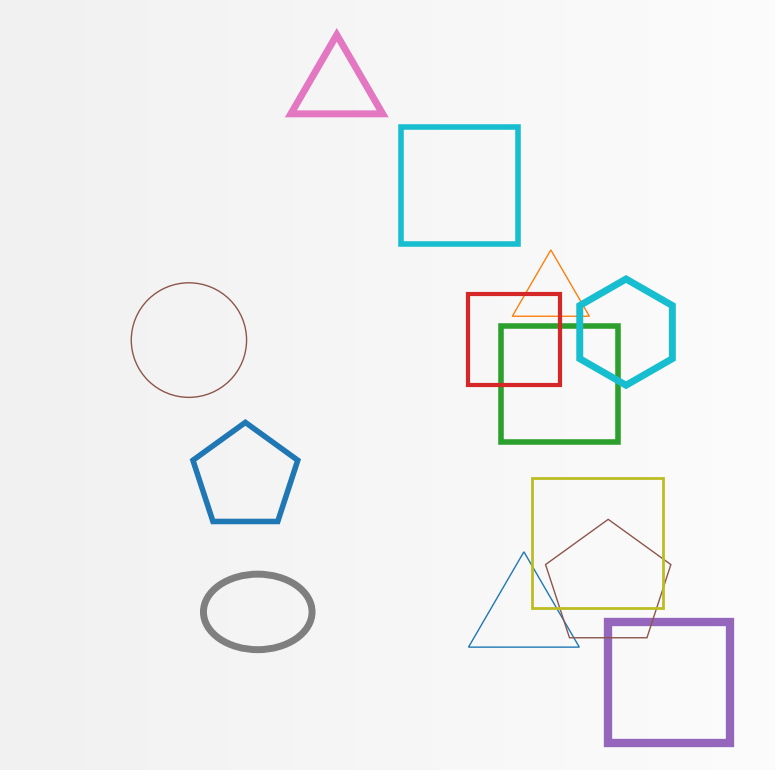[{"shape": "pentagon", "thickness": 2, "radius": 0.36, "center": [0.317, 0.38]}, {"shape": "triangle", "thickness": 0.5, "radius": 0.41, "center": [0.676, 0.201]}, {"shape": "triangle", "thickness": 0.5, "radius": 0.29, "center": [0.711, 0.618]}, {"shape": "square", "thickness": 2, "radius": 0.38, "center": [0.722, 0.501]}, {"shape": "square", "thickness": 1.5, "radius": 0.3, "center": [0.663, 0.559]}, {"shape": "square", "thickness": 3, "radius": 0.39, "center": [0.863, 0.113]}, {"shape": "circle", "thickness": 0.5, "radius": 0.37, "center": [0.244, 0.558]}, {"shape": "pentagon", "thickness": 0.5, "radius": 0.43, "center": [0.785, 0.241]}, {"shape": "triangle", "thickness": 2.5, "radius": 0.34, "center": [0.435, 0.886]}, {"shape": "oval", "thickness": 2.5, "radius": 0.35, "center": [0.333, 0.205]}, {"shape": "square", "thickness": 1, "radius": 0.42, "center": [0.771, 0.295]}, {"shape": "hexagon", "thickness": 2.5, "radius": 0.34, "center": [0.808, 0.569]}, {"shape": "square", "thickness": 2, "radius": 0.38, "center": [0.593, 0.759]}]